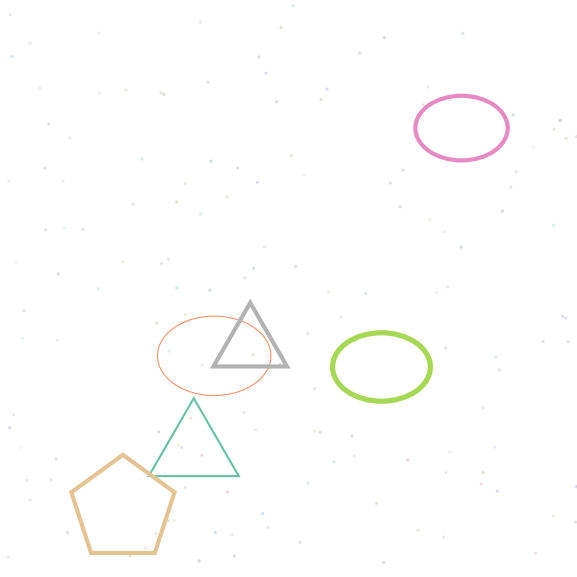[{"shape": "triangle", "thickness": 1, "radius": 0.45, "center": [0.336, 0.22]}, {"shape": "oval", "thickness": 0.5, "radius": 0.49, "center": [0.371, 0.383]}, {"shape": "oval", "thickness": 2, "radius": 0.4, "center": [0.799, 0.777]}, {"shape": "oval", "thickness": 2.5, "radius": 0.42, "center": [0.661, 0.364]}, {"shape": "pentagon", "thickness": 2, "radius": 0.47, "center": [0.213, 0.118]}, {"shape": "triangle", "thickness": 2, "radius": 0.37, "center": [0.433, 0.401]}]